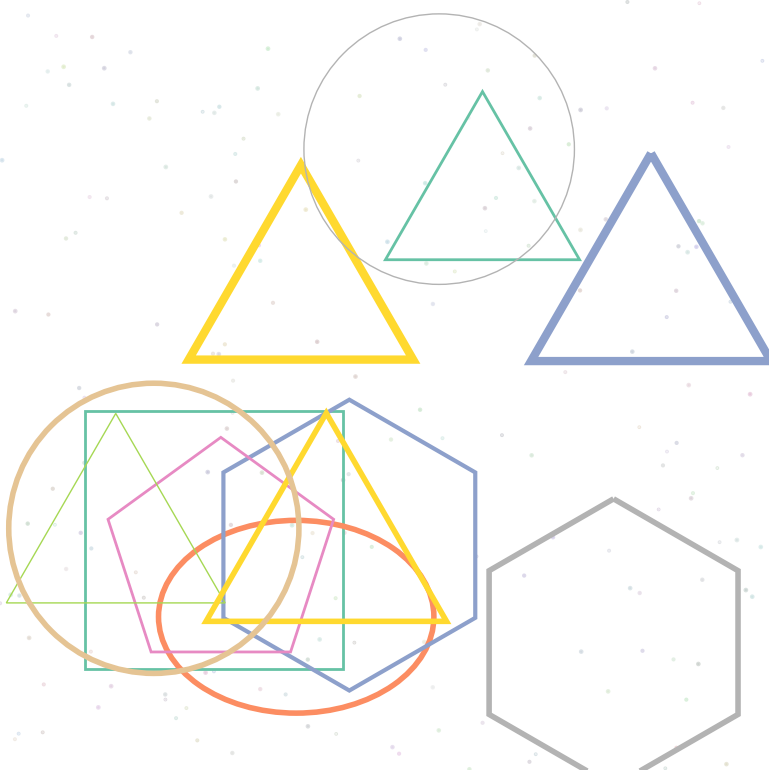[{"shape": "triangle", "thickness": 1, "radius": 0.73, "center": [0.627, 0.735]}, {"shape": "square", "thickness": 1, "radius": 0.84, "center": [0.278, 0.298]}, {"shape": "oval", "thickness": 2, "radius": 0.89, "center": [0.385, 0.199]}, {"shape": "hexagon", "thickness": 1.5, "radius": 0.94, "center": [0.454, 0.292]}, {"shape": "triangle", "thickness": 3, "radius": 0.9, "center": [0.845, 0.621]}, {"shape": "pentagon", "thickness": 1, "radius": 0.77, "center": [0.287, 0.278]}, {"shape": "triangle", "thickness": 0.5, "radius": 0.82, "center": [0.15, 0.299]}, {"shape": "triangle", "thickness": 3, "radius": 0.84, "center": [0.391, 0.617]}, {"shape": "triangle", "thickness": 2, "radius": 0.9, "center": [0.424, 0.283]}, {"shape": "circle", "thickness": 2, "radius": 0.94, "center": [0.2, 0.314]}, {"shape": "hexagon", "thickness": 2, "radius": 0.93, "center": [0.797, 0.166]}, {"shape": "circle", "thickness": 0.5, "radius": 0.88, "center": [0.57, 0.806]}]